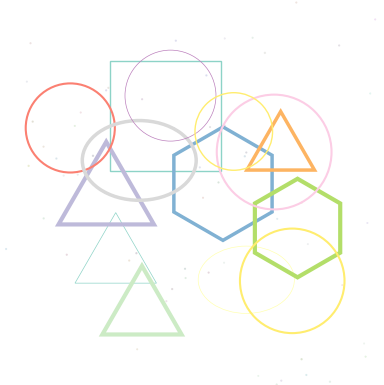[{"shape": "square", "thickness": 1, "radius": 0.72, "center": [0.43, 0.699]}, {"shape": "triangle", "thickness": 0.5, "radius": 0.61, "center": [0.301, 0.326]}, {"shape": "oval", "thickness": 0.5, "radius": 0.62, "center": [0.64, 0.273]}, {"shape": "triangle", "thickness": 3, "radius": 0.72, "center": [0.276, 0.489]}, {"shape": "circle", "thickness": 1.5, "radius": 0.58, "center": [0.183, 0.668]}, {"shape": "hexagon", "thickness": 2.5, "radius": 0.74, "center": [0.579, 0.523]}, {"shape": "triangle", "thickness": 2.5, "radius": 0.51, "center": [0.729, 0.609]}, {"shape": "hexagon", "thickness": 3, "radius": 0.64, "center": [0.773, 0.408]}, {"shape": "circle", "thickness": 1.5, "radius": 0.75, "center": [0.712, 0.605]}, {"shape": "oval", "thickness": 2.5, "radius": 0.74, "center": [0.362, 0.583]}, {"shape": "circle", "thickness": 0.5, "radius": 0.59, "center": [0.443, 0.752]}, {"shape": "triangle", "thickness": 3, "radius": 0.59, "center": [0.369, 0.191]}, {"shape": "circle", "thickness": 1.5, "radius": 0.68, "center": [0.759, 0.271]}, {"shape": "circle", "thickness": 1, "radius": 0.5, "center": [0.607, 0.658]}]